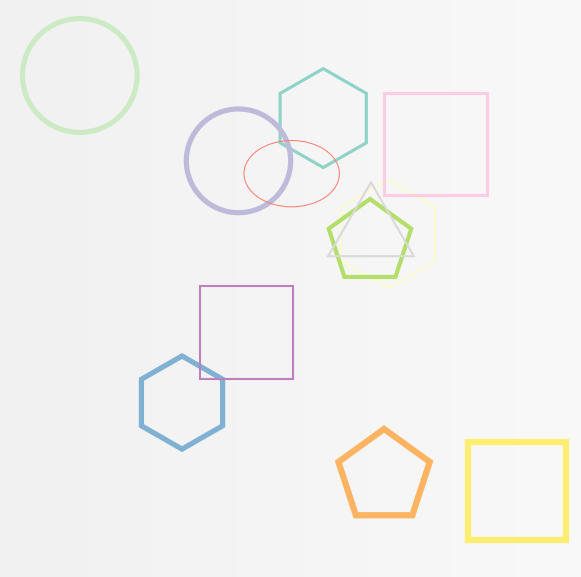[{"shape": "hexagon", "thickness": 1.5, "radius": 0.43, "center": [0.556, 0.795]}, {"shape": "hexagon", "thickness": 0.5, "radius": 0.47, "center": [0.668, 0.594]}, {"shape": "circle", "thickness": 2.5, "radius": 0.45, "center": [0.41, 0.721]}, {"shape": "oval", "thickness": 0.5, "radius": 0.41, "center": [0.502, 0.698]}, {"shape": "hexagon", "thickness": 2.5, "radius": 0.4, "center": [0.313, 0.302]}, {"shape": "pentagon", "thickness": 3, "radius": 0.41, "center": [0.661, 0.174]}, {"shape": "pentagon", "thickness": 2, "radius": 0.37, "center": [0.637, 0.58]}, {"shape": "square", "thickness": 1.5, "radius": 0.44, "center": [0.75, 0.75]}, {"shape": "triangle", "thickness": 1, "radius": 0.43, "center": [0.638, 0.598]}, {"shape": "square", "thickness": 1, "radius": 0.4, "center": [0.425, 0.423]}, {"shape": "circle", "thickness": 2.5, "radius": 0.49, "center": [0.137, 0.868]}, {"shape": "square", "thickness": 3, "radius": 0.42, "center": [0.889, 0.149]}]